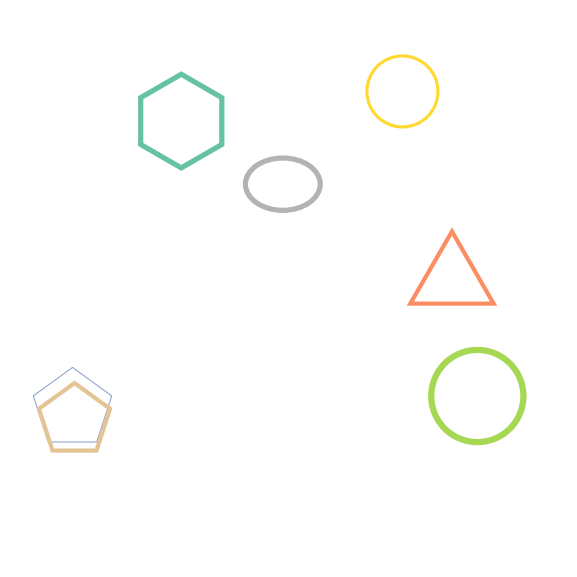[{"shape": "hexagon", "thickness": 2.5, "radius": 0.41, "center": [0.314, 0.789]}, {"shape": "triangle", "thickness": 2, "radius": 0.42, "center": [0.783, 0.515]}, {"shape": "pentagon", "thickness": 0.5, "radius": 0.36, "center": [0.126, 0.292]}, {"shape": "circle", "thickness": 3, "radius": 0.4, "center": [0.827, 0.313]}, {"shape": "circle", "thickness": 1.5, "radius": 0.31, "center": [0.697, 0.841]}, {"shape": "pentagon", "thickness": 2, "radius": 0.32, "center": [0.129, 0.271]}, {"shape": "oval", "thickness": 2.5, "radius": 0.32, "center": [0.49, 0.68]}]